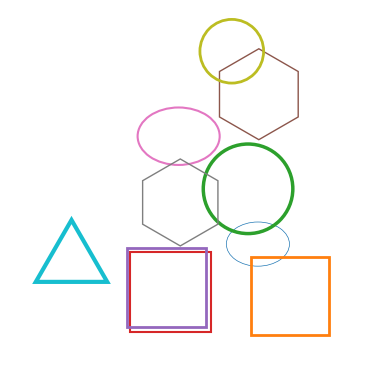[{"shape": "oval", "thickness": 0.5, "radius": 0.41, "center": [0.67, 0.366]}, {"shape": "square", "thickness": 2, "radius": 0.5, "center": [0.752, 0.232]}, {"shape": "circle", "thickness": 2.5, "radius": 0.58, "center": [0.644, 0.51]}, {"shape": "square", "thickness": 1.5, "radius": 0.52, "center": [0.443, 0.242]}, {"shape": "square", "thickness": 2, "radius": 0.51, "center": [0.432, 0.253]}, {"shape": "hexagon", "thickness": 1, "radius": 0.59, "center": [0.672, 0.755]}, {"shape": "oval", "thickness": 1.5, "radius": 0.53, "center": [0.464, 0.646]}, {"shape": "hexagon", "thickness": 1, "radius": 0.56, "center": [0.468, 0.474]}, {"shape": "circle", "thickness": 2, "radius": 0.41, "center": [0.602, 0.867]}, {"shape": "triangle", "thickness": 3, "radius": 0.54, "center": [0.186, 0.321]}]